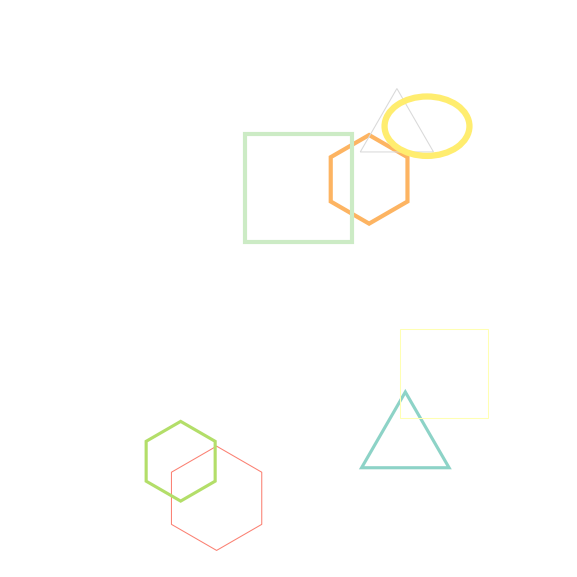[{"shape": "triangle", "thickness": 1.5, "radius": 0.44, "center": [0.702, 0.233]}, {"shape": "square", "thickness": 0.5, "radius": 0.38, "center": [0.769, 0.352]}, {"shape": "hexagon", "thickness": 0.5, "radius": 0.45, "center": [0.375, 0.136]}, {"shape": "hexagon", "thickness": 2, "radius": 0.38, "center": [0.639, 0.689]}, {"shape": "hexagon", "thickness": 1.5, "radius": 0.34, "center": [0.313, 0.2]}, {"shape": "triangle", "thickness": 0.5, "radius": 0.37, "center": [0.687, 0.773]}, {"shape": "square", "thickness": 2, "radius": 0.47, "center": [0.517, 0.673]}, {"shape": "oval", "thickness": 3, "radius": 0.37, "center": [0.739, 0.781]}]